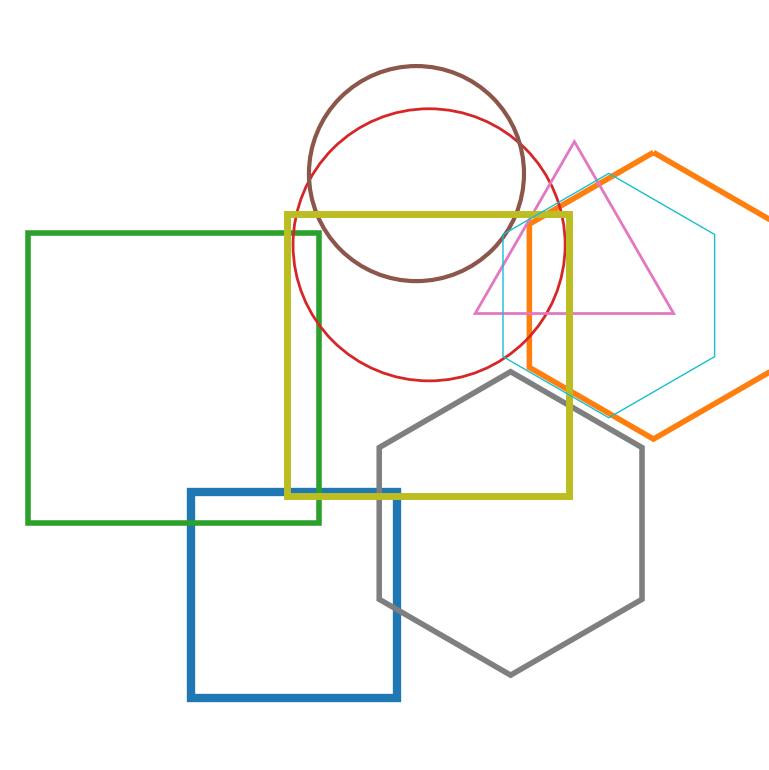[{"shape": "square", "thickness": 3, "radius": 0.67, "center": [0.382, 0.227]}, {"shape": "hexagon", "thickness": 2, "radius": 0.93, "center": [0.849, 0.616]}, {"shape": "square", "thickness": 2, "radius": 0.94, "center": [0.225, 0.509]}, {"shape": "circle", "thickness": 1, "radius": 0.88, "center": [0.557, 0.682]}, {"shape": "circle", "thickness": 1.5, "radius": 0.7, "center": [0.541, 0.775]}, {"shape": "triangle", "thickness": 1, "radius": 0.74, "center": [0.746, 0.667]}, {"shape": "hexagon", "thickness": 2, "radius": 0.99, "center": [0.663, 0.32]}, {"shape": "square", "thickness": 2.5, "radius": 0.91, "center": [0.556, 0.539]}, {"shape": "hexagon", "thickness": 0.5, "radius": 0.79, "center": [0.791, 0.616]}]